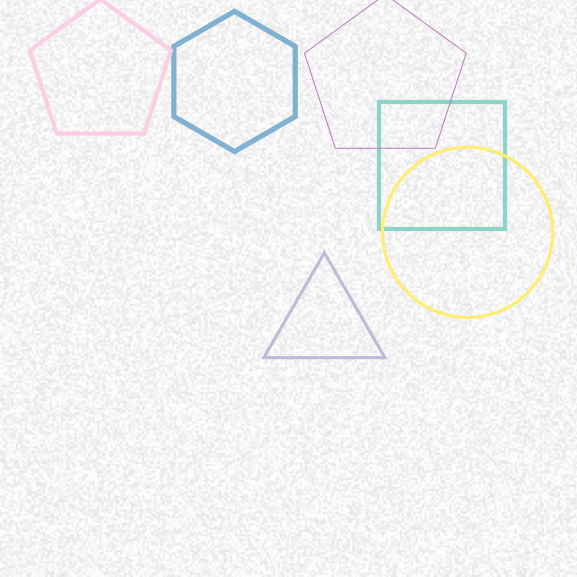[{"shape": "square", "thickness": 2, "radius": 0.55, "center": [0.765, 0.712]}, {"shape": "triangle", "thickness": 1.5, "radius": 0.61, "center": [0.562, 0.44]}, {"shape": "hexagon", "thickness": 2.5, "radius": 0.61, "center": [0.406, 0.858]}, {"shape": "pentagon", "thickness": 2, "radius": 0.64, "center": [0.174, 0.872]}, {"shape": "pentagon", "thickness": 0.5, "radius": 0.74, "center": [0.667, 0.862]}, {"shape": "circle", "thickness": 1.5, "radius": 0.74, "center": [0.81, 0.597]}]